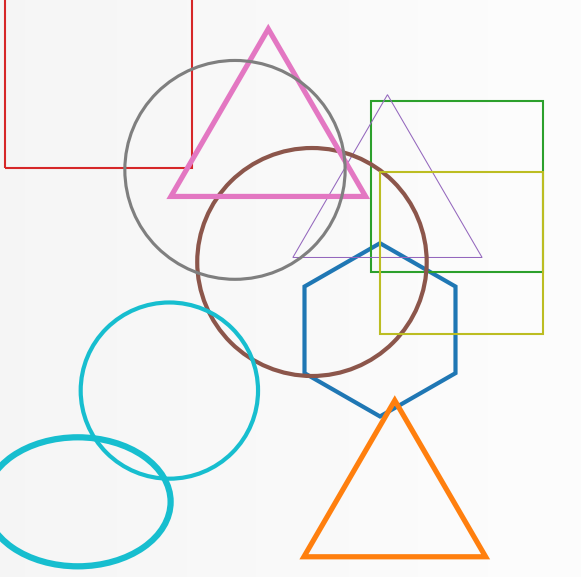[{"shape": "hexagon", "thickness": 2, "radius": 0.75, "center": [0.654, 0.428]}, {"shape": "triangle", "thickness": 2.5, "radius": 0.9, "center": [0.679, 0.125]}, {"shape": "square", "thickness": 1, "radius": 0.74, "center": [0.787, 0.676]}, {"shape": "square", "thickness": 1, "radius": 0.81, "center": [0.169, 0.869]}, {"shape": "triangle", "thickness": 0.5, "radius": 0.94, "center": [0.667, 0.647]}, {"shape": "circle", "thickness": 2, "radius": 0.99, "center": [0.537, 0.545]}, {"shape": "triangle", "thickness": 2.5, "radius": 0.97, "center": [0.462, 0.756]}, {"shape": "circle", "thickness": 1.5, "radius": 0.95, "center": [0.404, 0.705]}, {"shape": "square", "thickness": 1, "radius": 0.7, "center": [0.795, 0.561]}, {"shape": "oval", "thickness": 3, "radius": 0.8, "center": [0.134, 0.13]}, {"shape": "circle", "thickness": 2, "radius": 0.76, "center": [0.291, 0.323]}]